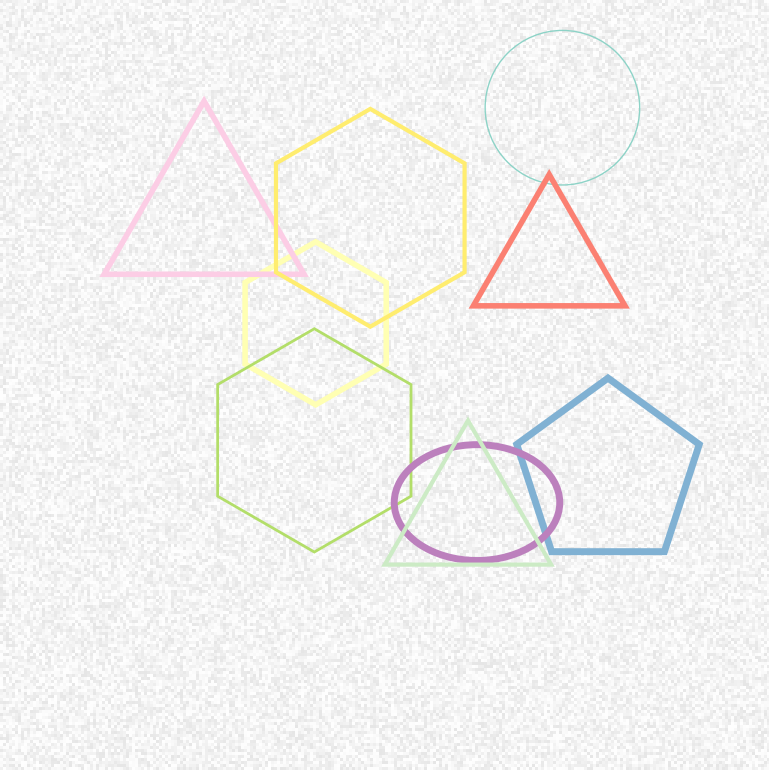[{"shape": "circle", "thickness": 0.5, "radius": 0.5, "center": [0.73, 0.86]}, {"shape": "hexagon", "thickness": 2, "radius": 0.53, "center": [0.41, 0.58]}, {"shape": "triangle", "thickness": 2, "radius": 0.57, "center": [0.713, 0.66]}, {"shape": "pentagon", "thickness": 2.5, "radius": 0.62, "center": [0.79, 0.384]}, {"shape": "hexagon", "thickness": 1, "radius": 0.72, "center": [0.408, 0.428]}, {"shape": "triangle", "thickness": 2, "radius": 0.75, "center": [0.265, 0.719]}, {"shape": "oval", "thickness": 2.5, "radius": 0.54, "center": [0.619, 0.347]}, {"shape": "triangle", "thickness": 1.5, "radius": 0.62, "center": [0.608, 0.329]}, {"shape": "hexagon", "thickness": 1.5, "radius": 0.71, "center": [0.481, 0.717]}]